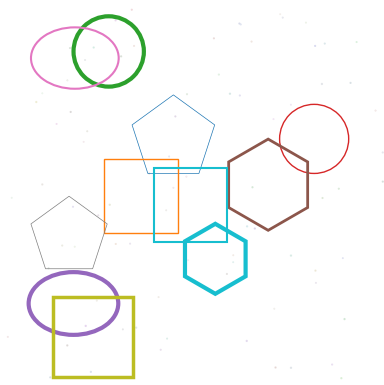[{"shape": "pentagon", "thickness": 0.5, "radius": 0.56, "center": [0.45, 0.641]}, {"shape": "square", "thickness": 1, "radius": 0.48, "center": [0.366, 0.49]}, {"shape": "circle", "thickness": 3, "radius": 0.46, "center": [0.282, 0.866]}, {"shape": "circle", "thickness": 1, "radius": 0.45, "center": [0.816, 0.639]}, {"shape": "oval", "thickness": 3, "radius": 0.58, "center": [0.191, 0.212]}, {"shape": "hexagon", "thickness": 2, "radius": 0.59, "center": [0.697, 0.52]}, {"shape": "oval", "thickness": 1.5, "radius": 0.57, "center": [0.194, 0.849]}, {"shape": "pentagon", "thickness": 0.5, "radius": 0.52, "center": [0.179, 0.386]}, {"shape": "square", "thickness": 2.5, "radius": 0.52, "center": [0.241, 0.124]}, {"shape": "square", "thickness": 1.5, "radius": 0.48, "center": [0.494, 0.467]}, {"shape": "hexagon", "thickness": 3, "radius": 0.45, "center": [0.559, 0.328]}]